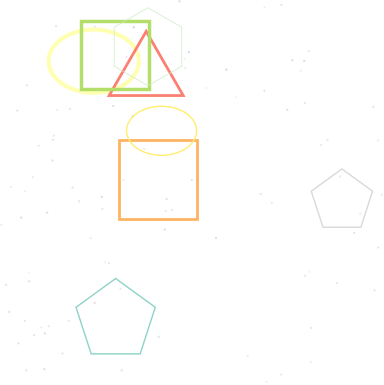[{"shape": "pentagon", "thickness": 1, "radius": 0.54, "center": [0.3, 0.168]}, {"shape": "oval", "thickness": 3, "radius": 0.59, "center": [0.244, 0.841]}, {"shape": "triangle", "thickness": 2, "radius": 0.56, "center": [0.38, 0.807]}, {"shape": "square", "thickness": 2, "radius": 0.51, "center": [0.411, 0.534]}, {"shape": "square", "thickness": 2.5, "radius": 0.44, "center": [0.299, 0.857]}, {"shape": "pentagon", "thickness": 1, "radius": 0.42, "center": [0.888, 0.478]}, {"shape": "hexagon", "thickness": 0.5, "radius": 0.51, "center": [0.384, 0.879]}, {"shape": "oval", "thickness": 1, "radius": 0.46, "center": [0.42, 0.66]}]